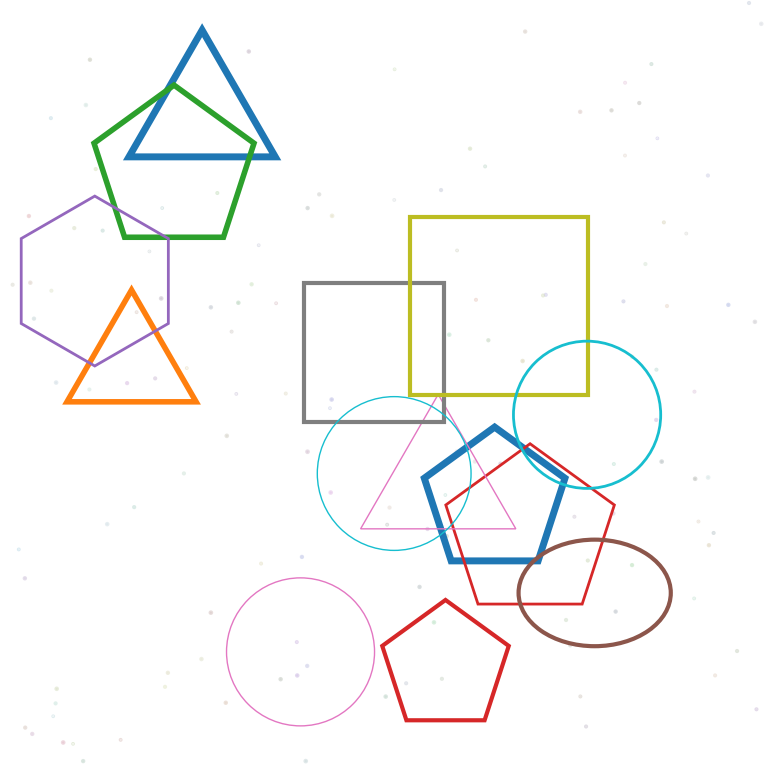[{"shape": "pentagon", "thickness": 2.5, "radius": 0.48, "center": [0.642, 0.349]}, {"shape": "triangle", "thickness": 2.5, "radius": 0.55, "center": [0.262, 0.851]}, {"shape": "triangle", "thickness": 2, "radius": 0.48, "center": [0.171, 0.527]}, {"shape": "pentagon", "thickness": 2, "radius": 0.55, "center": [0.226, 0.78]}, {"shape": "pentagon", "thickness": 1, "radius": 0.58, "center": [0.688, 0.309]}, {"shape": "pentagon", "thickness": 1.5, "radius": 0.43, "center": [0.579, 0.134]}, {"shape": "hexagon", "thickness": 1, "radius": 0.55, "center": [0.123, 0.635]}, {"shape": "oval", "thickness": 1.5, "radius": 0.49, "center": [0.772, 0.23]}, {"shape": "circle", "thickness": 0.5, "radius": 0.48, "center": [0.39, 0.153]}, {"shape": "triangle", "thickness": 0.5, "radius": 0.58, "center": [0.569, 0.371]}, {"shape": "square", "thickness": 1.5, "radius": 0.45, "center": [0.485, 0.542]}, {"shape": "square", "thickness": 1.5, "radius": 0.58, "center": [0.648, 0.603]}, {"shape": "circle", "thickness": 0.5, "radius": 0.5, "center": [0.512, 0.385]}, {"shape": "circle", "thickness": 1, "radius": 0.48, "center": [0.762, 0.461]}]